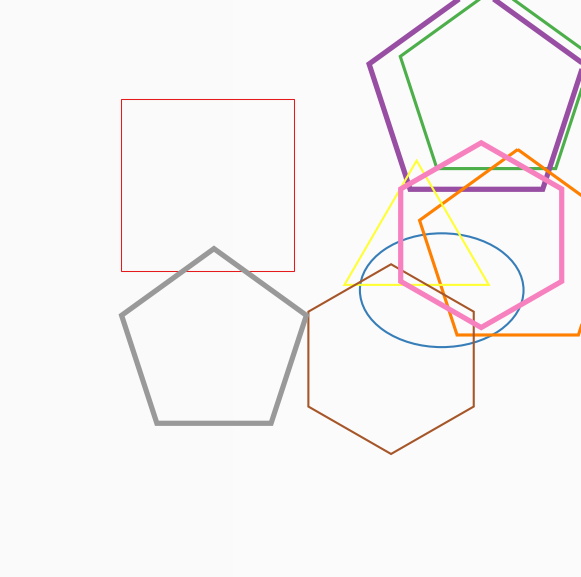[{"shape": "square", "thickness": 0.5, "radius": 0.74, "center": [0.357, 0.679]}, {"shape": "oval", "thickness": 1, "radius": 0.7, "center": [0.76, 0.497]}, {"shape": "pentagon", "thickness": 1.5, "radius": 0.87, "center": [0.854, 0.848]}, {"shape": "pentagon", "thickness": 2.5, "radius": 0.97, "center": [0.82, 0.828]}, {"shape": "pentagon", "thickness": 1.5, "radius": 0.89, "center": [0.891, 0.563]}, {"shape": "triangle", "thickness": 1, "radius": 0.72, "center": [0.717, 0.578]}, {"shape": "hexagon", "thickness": 1, "radius": 0.82, "center": [0.673, 0.377]}, {"shape": "hexagon", "thickness": 2.5, "radius": 0.8, "center": [0.828, 0.592]}, {"shape": "pentagon", "thickness": 2.5, "radius": 0.84, "center": [0.368, 0.401]}]